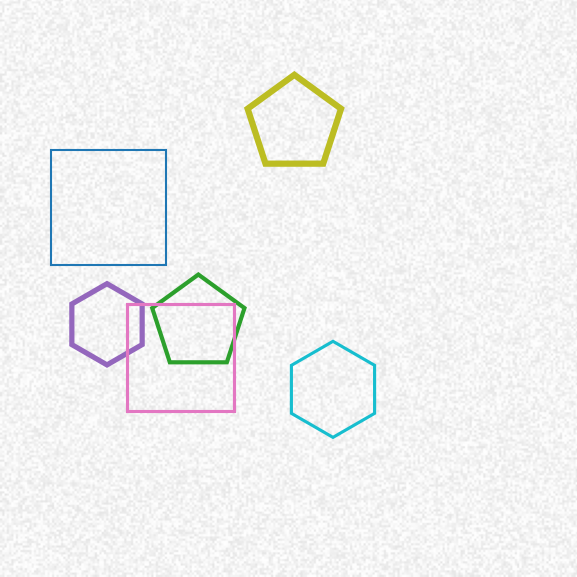[{"shape": "square", "thickness": 1, "radius": 0.5, "center": [0.188, 0.64]}, {"shape": "pentagon", "thickness": 2, "radius": 0.42, "center": [0.343, 0.44]}, {"shape": "hexagon", "thickness": 2.5, "radius": 0.35, "center": [0.185, 0.438]}, {"shape": "square", "thickness": 1.5, "radius": 0.47, "center": [0.312, 0.38]}, {"shape": "pentagon", "thickness": 3, "radius": 0.43, "center": [0.51, 0.785]}, {"shape": "hexagon", "thickness": 1.5, "radius": 0.42, "center": [0.577, 0.325]}]